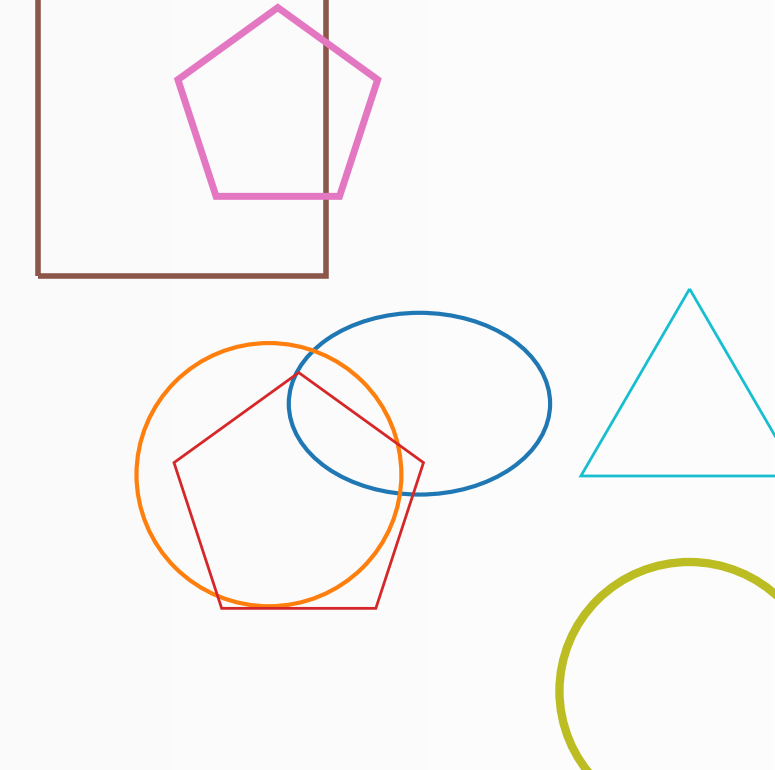[{"shape": "oval", "thickness": 1.5, "radius": 0.84, "center": [0.541, 0.476]}, {"shape": "circle", "thickness": 1.5, "radius": 0.85, "center": [0.347, 0.384]}, {"shape": "pentagon", "thickness": 1, "radius": 0.85, "center": [0.385, 0.347]}, {"shape": "square", "thickness": 2, "radius": 0.93, "center": [0.235, 0.828]}, {"shape": "pentagon", "thickness": 2.5, "radius": 0.68, "center": [0.358, 0.855]}, {"shape": "circle", "thickness": 3, "radius": 0.84, "center": [0.889, 0.103]}, {"shape": "triangle", "thickness": 1, "radius": 0.81, "center": [0.89, 0.463]}]